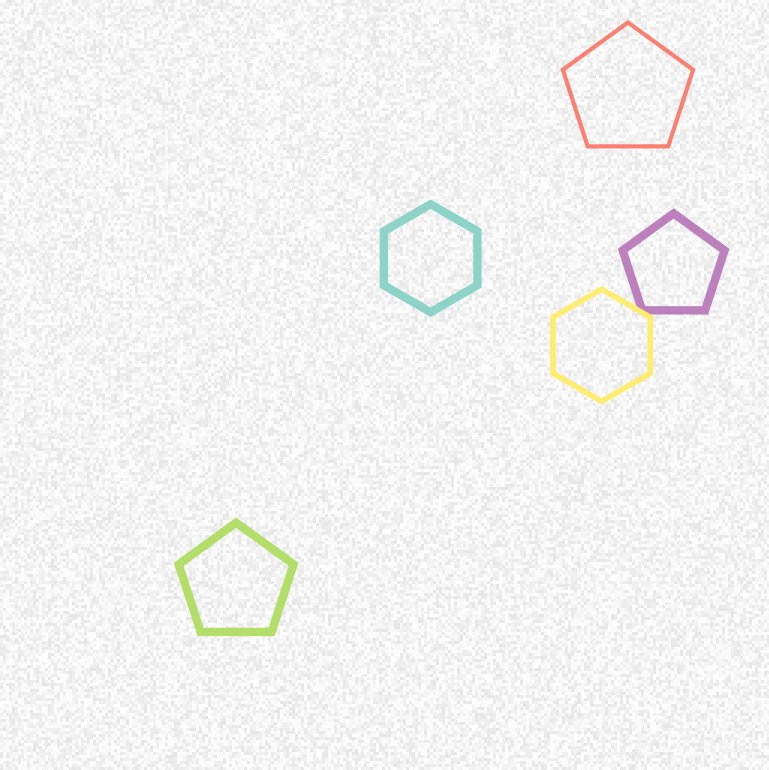[{"shape": "hexagon", "thickness": 3, "radius": 0.35, "center": [0.559, 0.665]}, {"shape": "pentagon", "thickness": 1.5, "radius": 0.44, "center": [0.816, 0.882]}, {"shape": "pentagon", "thickness": 3, "radius": 0.39, "center": [0.307, 0.243]}, {"shape": "pentagon", "thickness": 3, "radius": 0.35, "center": [0.875, 0.653]}, {"shape": "hexagon", "thickness": 2, "radius": 0.36, "center": [0.781, 0.552]}]